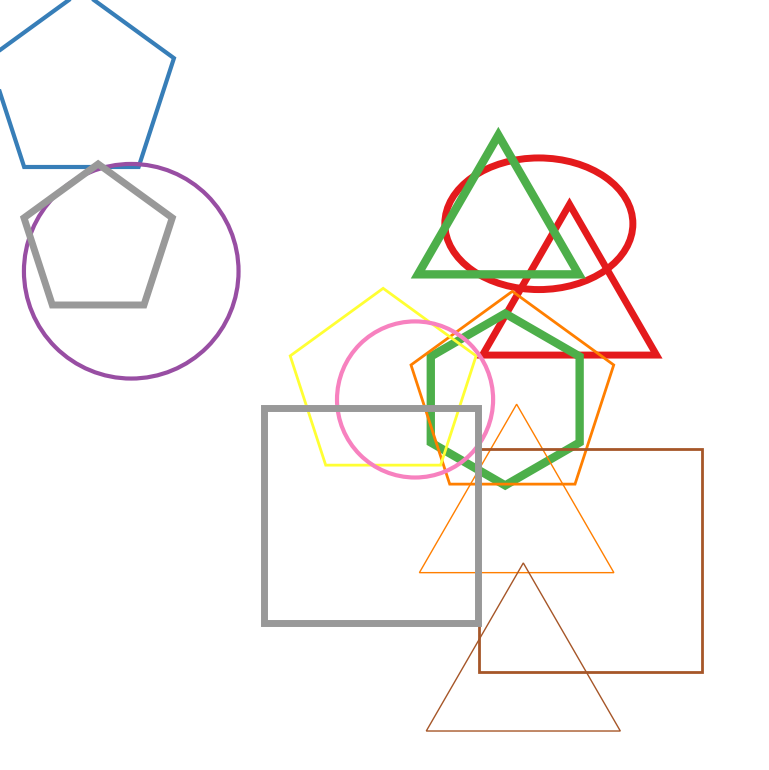[{"shape": "triangle", "thickness": 2.5, "radius": 0.65, "center": [0.74, 0.604]}, {"shape": "oval", "thickness": 2.5, "radius": 0.61, "center": [0.7, 0.709]}, {"shape": "pentagon", "thickness": 1.5, "radius": 0.63, "center": [0.106, 0.885]}, {"shape": "triangle", "thickness": 3, "radius": 0.6, "center": [0.647, 0.704]}, {"shape": "hexagon", "thickness": 3, "radius": 0.56, "center": [0.656, 0.481]}, {"shape": "circle", "thickness": 1.5, "radius": 0.7, "center": [0.17, 0.648]}, {"shape": "pentagon", "thickness": 1, "radius": 0.69, "center": [0.665, 0.483]}, {"shape": "triangle", "thickness": 0.5, "radius": 0.73, "center": [0.671, 0.329]}, {"shape": "pentagon", "thickness": 1, "radius": 0.63, "center": [0.498, 0.499]}, {"shape": "triangle", "thickness": 0.5, "radius": 0.73, "center": [0.68, 0.123]}, {"shape": "square", "thickness": 1, "radius": 0.72, "center": [0.767, 0.272]}, {"shape": "circle", "thickness": 1.5, "radius": 0.51, "center": [0.539, 0.481]}, {"shape": "pentagon", "thickness": 2.5, "radius": 0.51, "center": [0.127, 0.686]}, {"shape": "square", "thickness": 2.5, "radius": 0.7, "center": [0.482, 0.331]}]